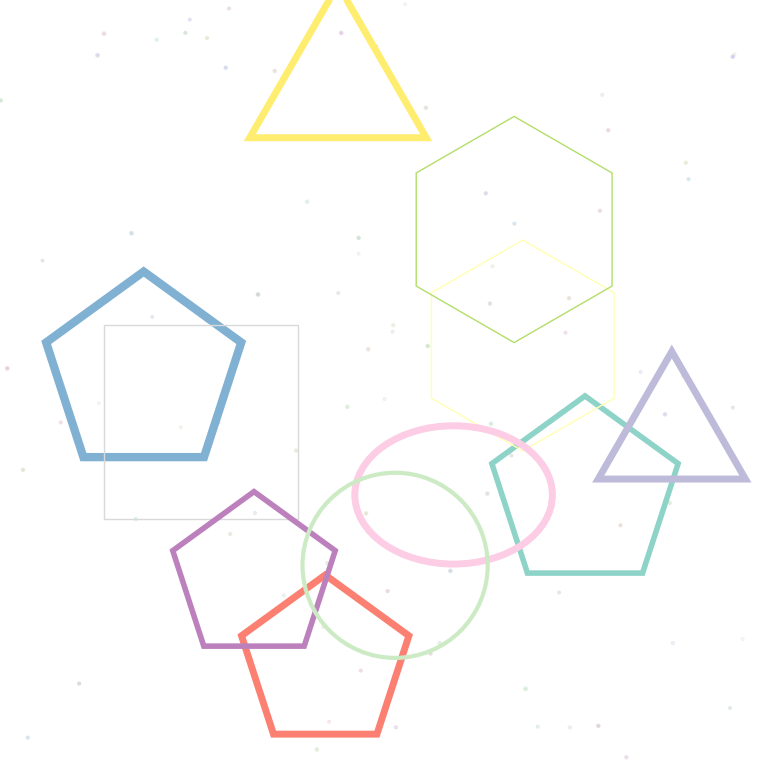[{"shape": "pentagon", "thickness": 2, "radius": 0.64, "center": [0.76, 0.359]}, {"shape": "hexagon", "thickness": 0.5, "radius": 0.68, "center": [0.679, 0.551]}, {"shape": "triangle", "thickness": 2.5, "radius": 0.55, "center": [0.872, 0.433]}, {"shape": "pentagon", "thickness": 2.5, "radius": 0.57, "center": [0.422, 0.139]}, {"shape": "pentagon", "thickness": 3, "radius": 0.67, "center": [0.187, 0.514]}, {"shape": "hexagon", "thickness": 0.5, "radius": 0.73, "center": [0.668, 0.702]}, {"shape": "oval", "thickness": 2.5, "radius": 0.64, "center": [0.589, 0.357]}, {"shape": "square", "thickness": 0.5, "radius": 0.63, "center": [0.261, 0.452]}, {"shape": "pentagon", "thickness": 2, "radius": 0.55, "center": [0.33, 0.251]}, {"shape": "circle", "thickness": 1.5, "radius": 0.6, "center": [0.513, 0.266]}, {"shape": "triangle", "thickness": 2.5, "radius": 0.66, "center": [0.439, 0.887]}]